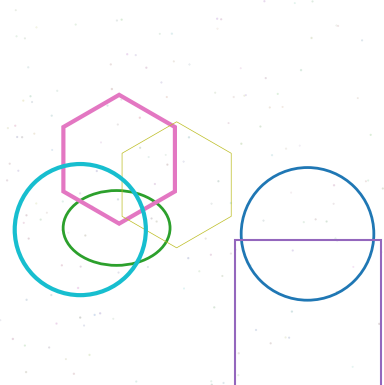[{"shape": "circle", "thickness": 2, "radius": 0.86, "center": [0.799, 0.393]}, {"shape": "oval", "thickness": 2, "radius": 0.69, "center": [0.303, 0.408]}, {"shape": "square", "thickness": 1.5, "radius": 0.95, "center": [0.8, 0.187]}, {"shape": "hexagon", "thickness": 3, "radius": 0.84, "center": [0.309, 0.586]}, {"shape": "hexagon", "thickness": 0.5, "radius": 0.82, "center": [0.459, 0.52]}, {"shape": "circle", "thickness": 3, "radius": 0.85, "center": [0.209, 0.404]}]